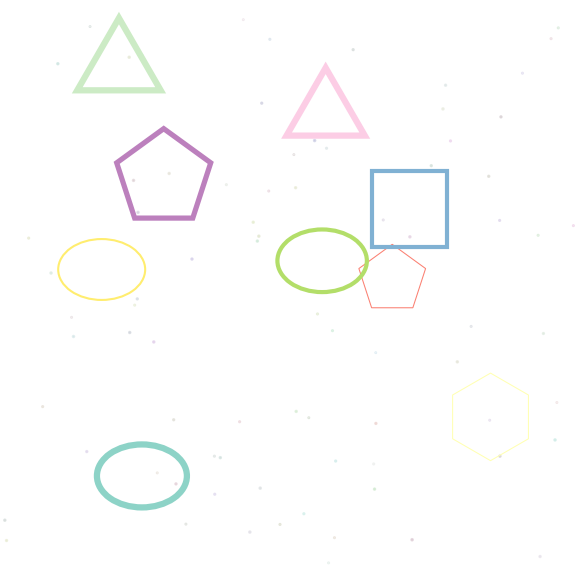[{"shape": "oval", "thickness": 3, "radius": 0.39, "center": [0.246, 0.175]}, {"shape": "hexagon", "thickness": 0.5, "radius": 0.38, "center": [0.849, 0.277]}, {"shape": "pentagon", "thickness": 0.5, "radius": 0.3, "center": [0.679, 0.515]}, {"shape": "square", "thickness": 2, "radius": 0.33, "center": [0.709, 0.637]}, {"shape": "oval", "thickness": 2, "radius": 0.39, "center": [0.558, 0.548]}, {"shape": "triangle", "thickness": 3, "radius": 0.39, "center": [0.564, 0.803]}, {"shape": "pentagon", "thickness": 2.5, "radius": 0.43, "center": [0.283, 0.691]}, {"shape": "triangle", "thickness": 3, "radius": 0.42, "center": [0.206, 0.884]}, {"shape": "oval", "thickness": 1, "radius": 0.38, "center": [0.176, 0.532]}]